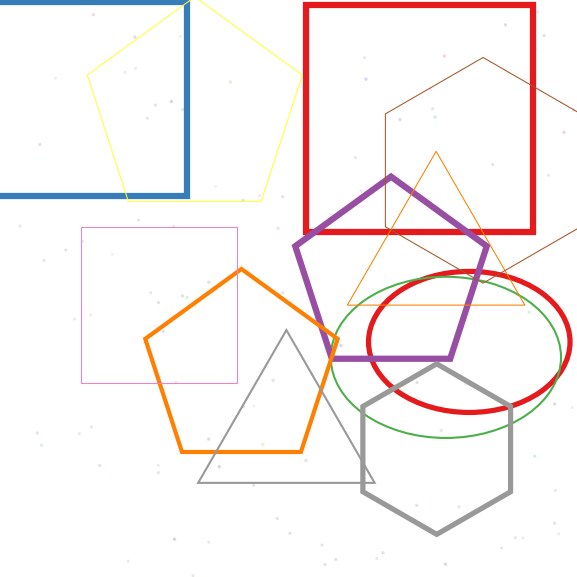[{"shape": "square", "thickness": 3, "radius": 0.98, "center": [0.726, 0.794]}, {"shape": "oval", "thickness": 2.5, "radius": 0.87, "center": [0.813, 0.407]}, {"shape": "square", "thickness": 3, "radius": 0.84, "center": [0.156, 0.828]}, {"shape": "oval", "thickness": 1, "radius": 1.0, "center": [0.772, 0.38]}, {"shape": "pentagon", "thickness": 3, "radius": 0.87, "center": [0.677, 0.519]}, {"shape": "pentagon", "thickness": 2, "radius": 0.88, "center": [0.418, 0.358]}, {"shape": "triangle", "thickness": 0.5, "radius": 0.89, "center": [0.755, 0.56]}, {"shape": "pentagon", "thickness": 0.5, "radius": 0.98, "center": [0.337, 0.809]}, {"shape": "hexagon", "thickness": 0.5, "radius": 0.98, "center": [0.837, 0.704]}, {"shape": "square", "thickness": 0.5, "radius": 0.68, "center": [0.275, 0.471]}, {"shape": "hexagon", "thickness": 2.5, "radius": 0.74, "center": [0.756, 0.221]}, {"shape": "triangle", "thickness": 1, "radius": 0.88, "center": [0.496, 0.251]}]